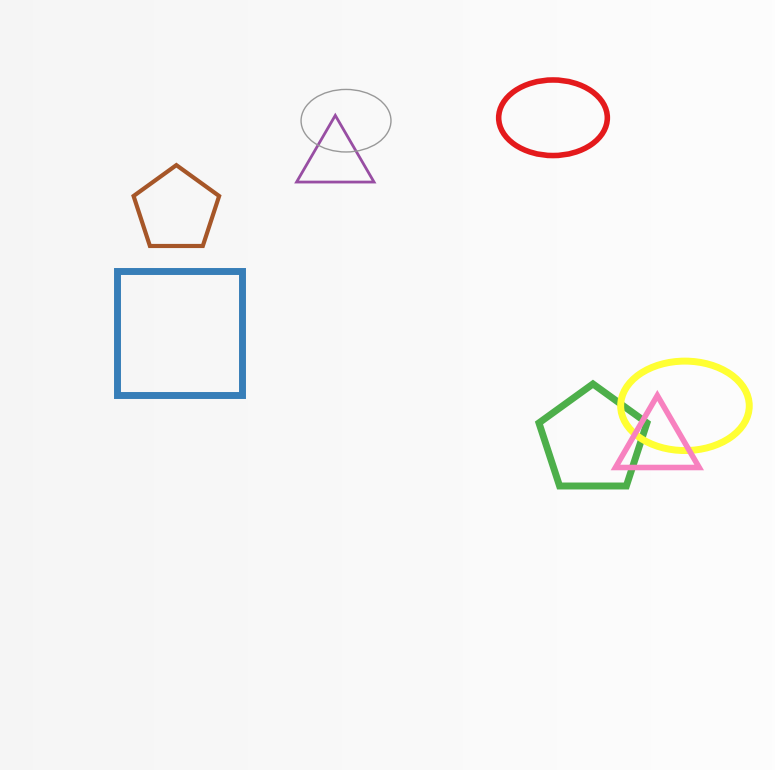[{"shape": "oval", "thickness": 2, "radius": 0.35, "center": [0.714, 0.847]}, {"shape": "square", "thickness": 2.5, "radius": 0.4, "center": [0.232, 0.568]}, {"shape": "pentagon", "thickness": 2.5, "radius": 0.37, "center": [0.765, 0.428]}, {"shape": "triangle", "thickness": 1, "radius": 0.29, "center": [0.433, 0.792]}, {"shape": "oval", "thickness": 2.5, "radius": 0.41, "center": [0.884, 0.473]}, {"shape": "pentagon", "thickness": 1.5, "radius": 0.29, "center": [0.228, 0.727]}, {"shape": "triangle", "thickness": 2, "radius": 0.31, "center": [0.848, 0.424]}, {"shape": "oval", "thickness": 0.5, "radius": 0.29, "center": [0.446, 0.843]}]